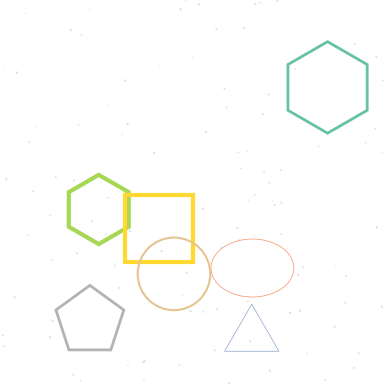[{"shape": "hexagon", "thickness": 2, "radius": 0.59, "center": [0.851, 0.773]}, {"shape": "oval", "thickness": 0.5, "radius": 0.54, "center": [0.656, 0.304]}, {"shape": "triangle", "thickness": 0.5, "radius": 0.41, "center": [0.654, 0.128]}, {"shape": "hexagon", "thickness": 3, "radius": 0.45, "center": [0.256, 0.456]}, {"shape": "square", "thickness": 3, "radius": 0.44, "center": [0.414, 0.407]}, {"shape": "circle", "thickness": 1.5, "radius": 0.47, "center": [0.452, 0.289]}, {"shape": "pentagon", "thickness": 2, "radius": 0.46, "center": [0.233, 0.166]}]